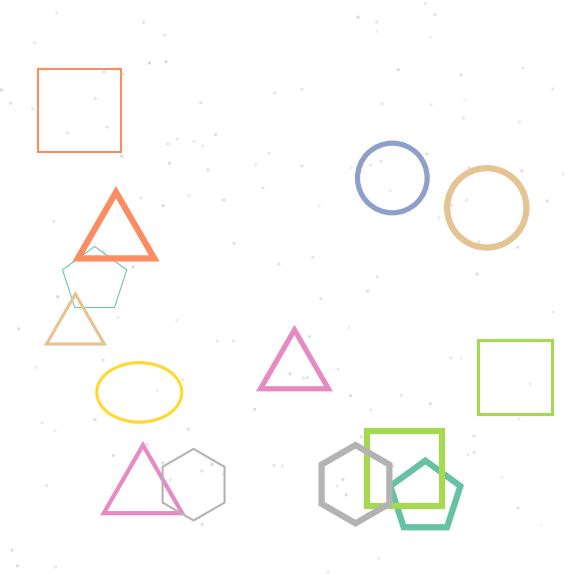[{"shape": "pentagon", "thickness": 0.5, "radius": 0.29, "center": [0.164, 0.514]}, {"shape": "pentagon", "thickness": 3, "radius": 0.32, "center": [0.737, 0.138]}, {"shape": "triangle", "thickness": 3, "radius": 0.38, "center": [0.201, 0.59]}, {"shape": "square", "thickness": 1, "radius": 0.36, "center": [0.138, 0.808]}, {"shape": "circle", "thickness": 2.5, "radius": 0.3, "center": [0.679, 0.691]}, {"shape": "triangle", "thickness": 2, "radius": 0.39, "center": [0.248, 0.15]}, {"shape": "triangle", "thickness": 2.5, "radius": 0.34, "center": [0.51, 0.36]}, {"shape": "square", "thickness": 3, "radius": 0.32, "center": [0.701, 0.189]}, {"shape": "square", "thickness": 1.5, "radius": 0.32, "center": [0.891, 0.346]}, {"shape": "oval", "thickness": 1.5, "radius": 0.37, "center": [0.241, 0.32]}, {"shape": "circle", "thickness": 3, "radius": 0.34, "center": [0.843, 0.639]}, {"shape": "triangle", "thickness": 1.5, "radius": 0.29, "center": [0.131, 0.432]}, {"shape": "hexagon", "thickness": 1, "radius": 0.31, "center": [0.335, 0.16]}, {"shape": "hexagon", "thickness": 3, "radius": 0.34, "center": [0.616, 0.161]}]